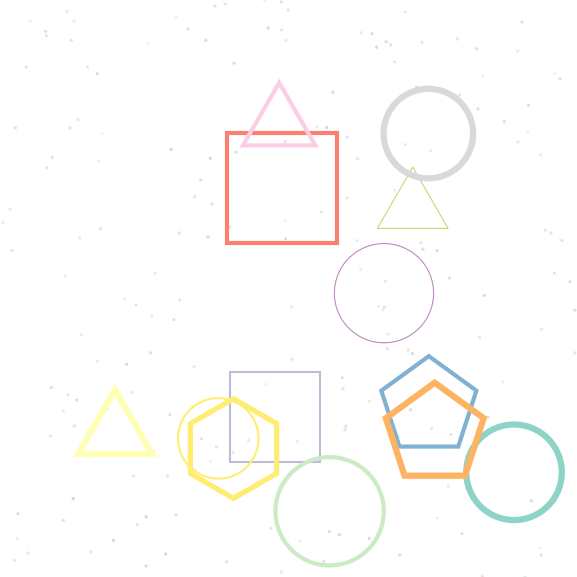[{"shape": "circle", "thickness": 3, "radius": 0.41, "center": [0.89, 0.181]}, {"shape": "triangle", "thickness": 3, "radius": 0.37, "center": [0.199, 0.25]}, {"shape": "square", "thickness": 1, "radius": 0.39, "center": [0.476, 0.276]}, {"shape": "square", "thickness": 2, "radius": 0.48, "center": [0.489, 0.673]}, {"shape": "pentagon", "thickness": 2, "radius": 0.43, "center": [0.743, 0.296]}, {"shape": "pentagon", "thickness": 3, "radius": 0.45, "center": [0.753, 0.247]}, {"shape": "triangle", "thickness": 0.5, "radius": 0.35, "center": [0.715, 0.639]}, {"shape": "triangle", "thickness": 2, "radius": 0.36, "center": [0.483, 0.784]}, {"shape": "circle", "thickness": 3, "radius": 0.39, "center": [0.742, 0.768]}, {"shape": "circle", "thickness": 0.5, "radius": 0.43, "center": [0.665, 0.491]}, {"shape": "circle", "thickness": 2, "radius": 0.47, "center": [0.571, 0.114]}, {"shape": "circle", "thickness": 1, "radius": 0.35, "center": [0.378, 0.24]}, {"shape": "hexagon", "thickness": 2.5, "radius": 0.43, "center": [0.404, 0.222]}]